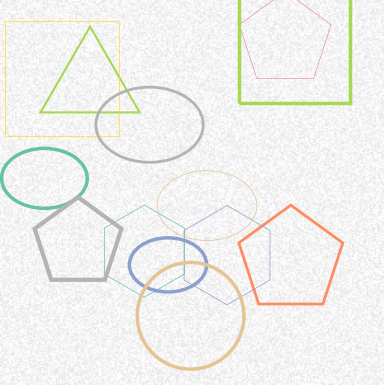[{"shape": "oval", "thickness": 2.5, "radius": 0.56, "center": [0.115, 0.537]}, {"shape": "hexagon", "thickness": 0.5, "radius": 0.6, "center": [0.375, 0.348]}, {"shape": "pentagon", "thickness": 2, "radius": 0.71, "center": [0.755, 0.325]}, {"shape": "oval", "thickness": 2.5, "radius": 0.5, "center": [0.436, 0.312]}, {"shape": "hexagon", "thickness": 0.5, "radius": 0.64, "center": [0.59, 0.337]}, {"shape": "pentagon", "thickness": 0.5, "radius": 0.63, "center": [0.741, 0.897]}, {"shape": "square", "thickness": 2.5, "radius": 0.72, "center": [0.765, 0.876]}, {"shape": "triangle", "thickness": 1.5, "radius": 0.74, "center": [0.234, 0.782]}, {"shape": "square", "thickness": 0.5, "radius": 0.74, "center": [0.161, 0.797]}, {"shape": "oval", "thickness": 0.5, "radius": 0.65, "center": [0.538, 0.466]}, {"shape": "circle", "thickness": 2.5, "radius": 0.69, "center": [0.495, 0.18]}, {"shape": "pentagon", "thickness": 3, "radius": 0.59, "center": [0.203, 0.369]}, {"shape": "oval", "thickness": 2, "radius": 0.7, "center": [0.388, 0.676]}]